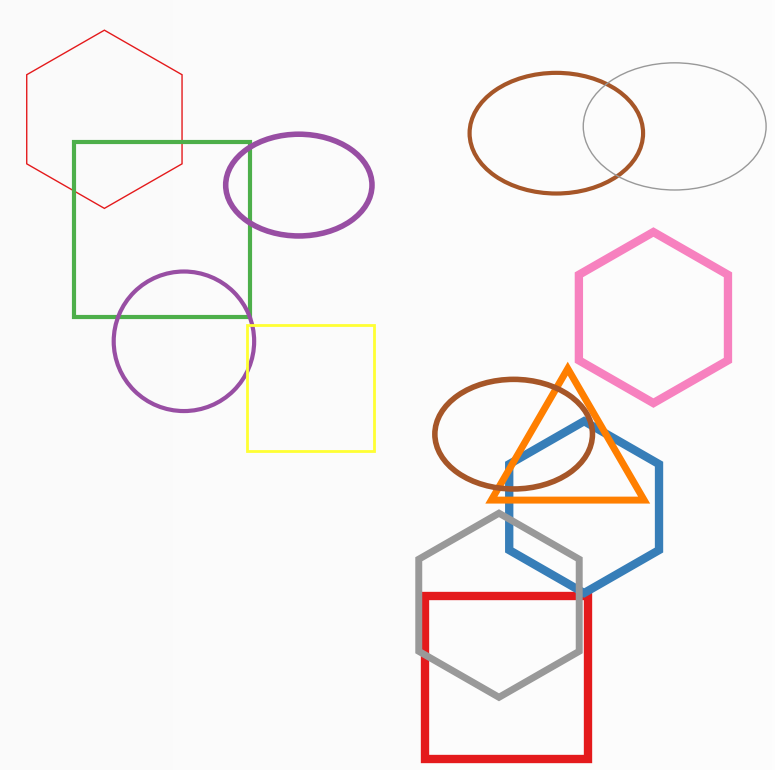[{"shape": "hexagon", "thickness": 0.5, "radius": 0.58, "center": [0.135, 0.845]}, {"shape": "square", "thickness": 3, "radius": 0.53, "center": [0.653, 0.12]}, {"shape": "hexagon", "thickness": 3, "radius": 0.56, "center": [0.754, 0.341]}, {"shape": "square", "thickness": 1.5, "radius": 0.57, "center": [0.209, 0.702]}, {"shape": "circle", "thickness": 1.5, "radius": 0.45, "center": [0.237, 0.557]}, {"shape": "oval", "thickness": 2, "radius": 0.47, "center": [0.386, 0.76]}, {"shape": "triangle", "thickness": 2.5, "radius": 0.57, "center": [0.733, 0.407]}, {"shape": "square", "thickness": 1, "radius": 0.41, "center": [0.401, 0.496]}, {"shape": "oval", "thickness": 1.5, "radius": 0.56, "center": [0.718, 0.827]}, {"shape": "oval", "thickness": 2, "radius": 0.51, "center": [0.663, 0.436]}, {"shape": "hexagon", "thickness": 3, "radius": 0.56, "center": [0.843, 0.588]}, {"shape": "hexagon", "thickness": 2.5, "radius": 0.6, "center": [0.644, 0.214]}, {"shape": "oval", "thickness": 0.5, "radius": 0.59, "center": [0.871, 0.836]}]